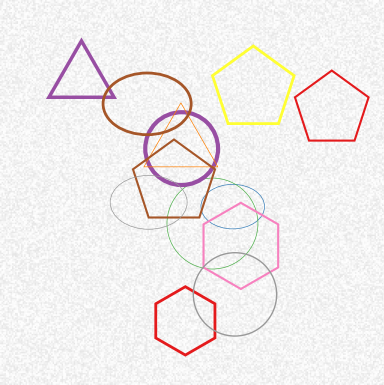[{"shape": "hexagon", "thickness": 2, "radius": 0.44, "center": [0.481, 0.167]}, {"shape": "pentagon", "thickness": 1.5, "radius": 0.5, "center": [0.862, 0.716]}, {"shape": "oval", "thickness": 0.5, "radius": 0.41, "center": [0.604, 0.463]}, {"shape": "circle", "thickness": 0.5, "radius": 0.59, "center": [0.552, 0.419]}, {"shape": "circle", "thickness": 3, "radius": 0.47, "center": [0.472, 0.614]}, {"shape": "triangle", "thickness": 2.5, "radius": 0.49, "center": [0.212, 0.796]}, {"shape": "triangle", "thickness": 0.5, "radius": 0.55, "center": [0.47, 0.622]}, {"shape": "pentagon", "thickness": 2, "radius": 0.56, "center": [0.658, 0.769]}, {"shape": "oval", "thickness": 2, "radius": 0.57, "center": [0.382, 0.73]}, {"shape": "pentagon", "thickness": 1.5, "radius": 0.56, "center": [0.452, 0.526]}, {"shape": "hexagon", "thickness": 1.5, "radius": 0.56, "center": [0.626, 0.361]}, {"shape": "circle", "thickness": 1, "radius": 0.54, "center": [0.61, 0.235]}, {"shape": "oval", "thickness": 0.5, "radius": 0.5, "center": [0.386, 0.474]}]